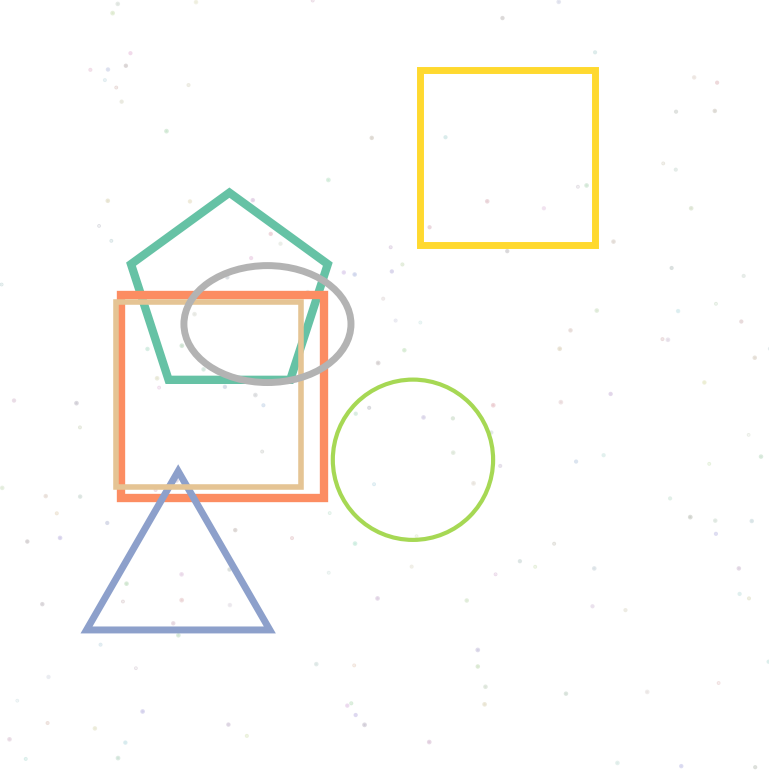[{"shape": "pentagon", "thickness": 3, "radius": 0.67, "center": [0.298, 0.615]}, {"shape": "square", "thickness": 3, "radius": 0.66, "center": [0.289, 0.485]}, {"shape": "triangle", "thickness": 2.5, "radius": 0.69, "center": [0.231, 0.251]}, {"shape": "circle", "thickness": 1.5, "radius": 0.52, "center": [0.536, 0.403]}, {"shape": "square", "thickness": 2.5, "radius": 0.57, "center": [0.659, 0.796]}, {"shape": "square", "thickness": 2, "radius": 0.6, "center": [0.271, 0.487]}, {"shape": "oval", "thickness": 2.5, "radius": 0.54, "center": [0.347, 0.579]}]